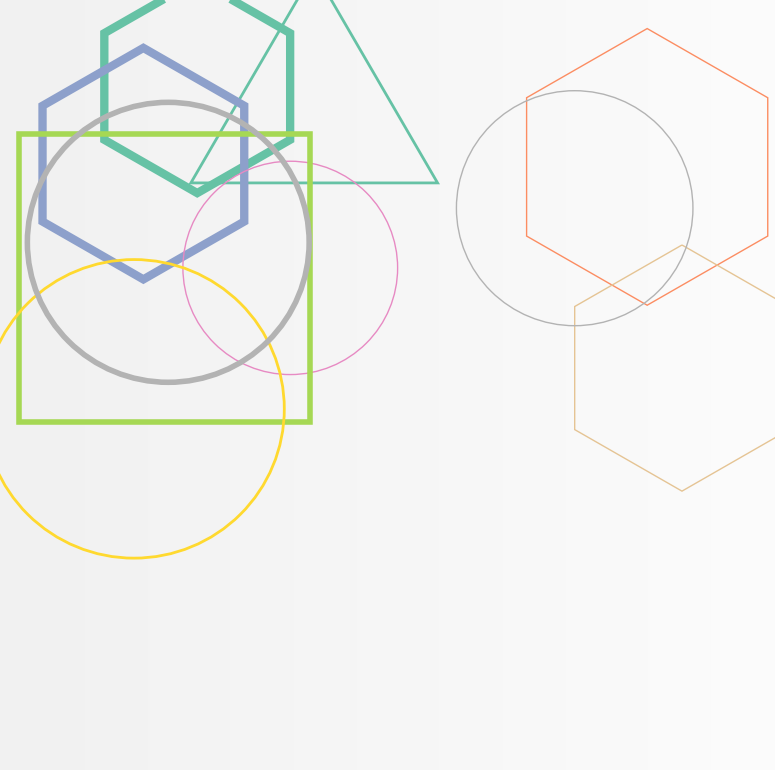[{"shape": "triangle", "thickness": 1, "radius": 0.92, "center": [0.405, 0.854]}, {"shape": "hexagon", "thickness": 3, "radius": 0.69, "center": [0.254, 0.888]}, {"shape": "hexagon", "thickness": 0.5, "radius": 0.9, "center": [0.835, 0.783]}, {"shape": "hexagon", "thickness": 3, "radius": 0.75, "center": [0.185, 0.787]}, {"shape": "circle", "thickness": 0.5, "radius": 0.69, "center": [0.375, 0.652]}, {"shape": "square", "thickness": 2, "radius": 0.94, "center": [0.212, 0.639]}, {"shape": "circle", "thickness": 1, "radius": 0.97, "center": [0.173, 0.469]}, {"shape": "hexagon", "thickness": 0.5, "radius": 0.8, "center": [0.88, 0.522]}, {"shape": "circle", "thickness": 0.5, "radius": 0.76, "center": [0.742, 0.73]}, {"shape": "circle", "thickness": 2, "radius": 0.91, "center": [0.217, 0.685]}]